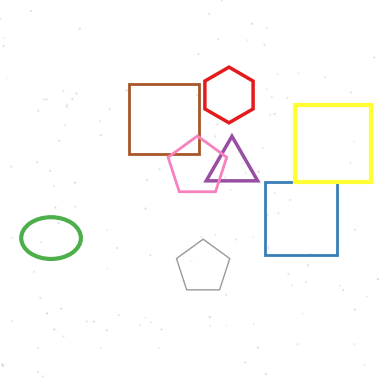[{"shape": "hexagon", "thickness": 2.5, "radius": 0.36, "center": [0.595, 0.753]}, {"shape": "square", "thickness": 2, "radius": 0.47, "center": [0.782, 0.434]}, {"shape": "oval", "thickness": 3, "radius": 0.39, "center": [0.133, 0.382]}, {"shape": "triangle", "thickness": 2.5, "radius": 0.39, "center": [0.602, 0.569]}, {"shape": "square", "thickness": 3, "radius": 0.5, "center": [0.865, 0.627]}, {"shape": "square", "thickness": 2, "radius": 0.46, "center": [0.425, 0.691]}, {"shape": "pentagon", "thickness": 2, "radius": 0.4, "center": [0.513, 0.567]}, {"shape": "pentagon", "thickness": 1, "radius": 0.36, "center": [0.528, 0.306]}]